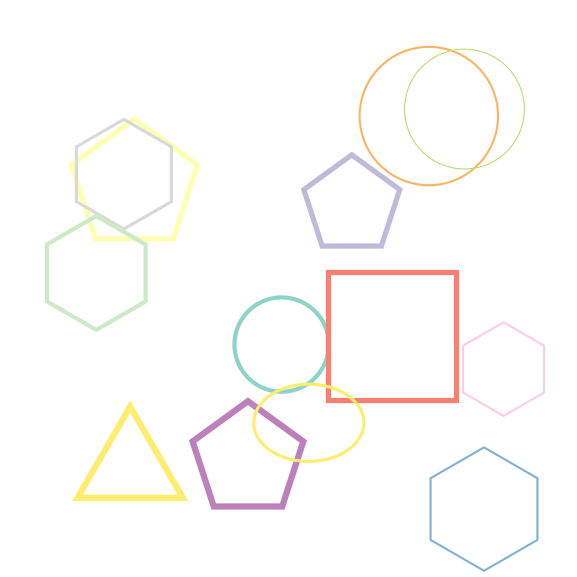[{"shape": "circle", "thickness": 2, "radius": 0.41, "center": [0.488, 0.402]}, {"shape": "pentagon", "thickness": 2.5, "radius": 0.57, "center": [0.233, 0.678]}, {"shape": "pentagon", "thickness": 2.5, "radius": 0.44, "center": [0.609, 0.644]}, {"shape": "square", "thickness": 2.5, "radius": 0.55, "center": [0.679, 0.417]}, {"shape": "hexagon", "thickness": 1, "radius": 0.53, "center": [0.838, 0.118]}, {"shape": "circle", "thickness": 1, "radius": 0.6, "center": [0.743, 0.798]}, {"shape": "circle", "thickness": 0.5, "radius": 0.52, "center": [0.804, 0.81]}, {"shape": "hexagon", "thickness": 1, "radius": 0.41, "center": [0.872, 0.36]}, {"shape": "hexagon", "thickness": 1.5, "radius": 0.47, "center": [0.215, 0.697]}, {"shape": "pentagon", "thickness": 3, "radius": 0.5, "center": [0.429, 0.204]}, {"shape": "hexagon", "thickness": 2, "radius": 0.49, "center": [0.167, 0.527]}, {"shape": "oval", "thickness": 1.5, "radius": 0.48, "center": [0.535, 0.267]}, {"shape": "triangle", "thickness": 3, "radius": 0.53, "center": [0.225, 0.19]}]